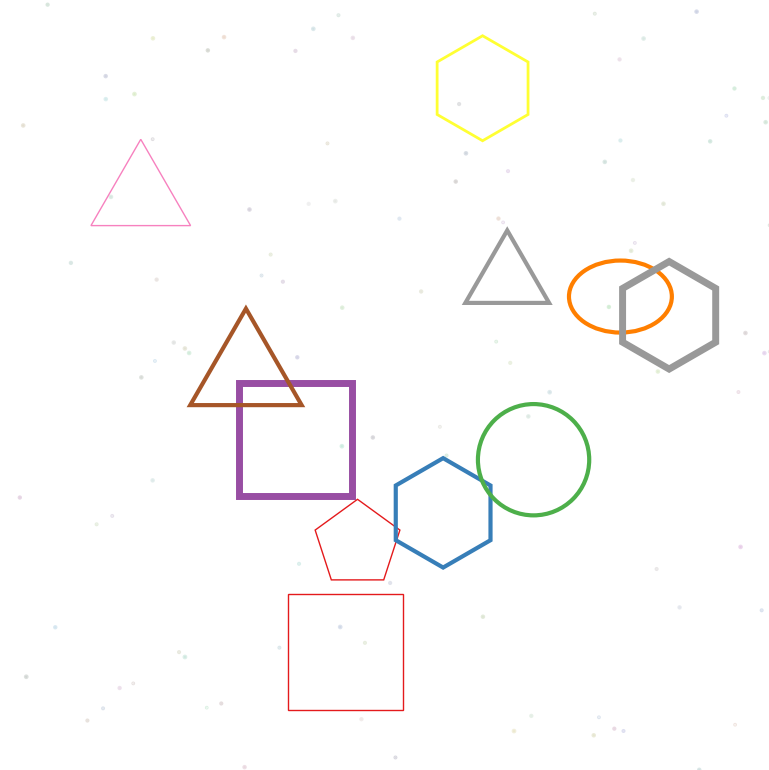[{"shape": "square", "thickness": 0.5, "radius": 0.37, "center": [0.449, 0.153]}, {"shape": "pentagon", "thickness": 0.5, "radius": 0.29, "center": [0.464, 0.294]}, {"shape": "hexagon", "thickness": 1.5, "radius": 0.36, "center": [0.575, 0.334]}, {"shape": "circle", "thickness": 1.5, "radius": 0.36, "center": [0.693, 0.403]}, {"shape": "square", "thickness": 2.5, "radius": 0.37, "center": [0.384, 0.429]}, {"shape": "oval", "thickness": 1.5, "radius": 0.33, "center": [0.806, 0.615]}, {"shape": "hexagon", "thickness": 1, "radius": 0.34, "center": [0.627, 0.885]}, {"shape": "triangle", "thickness": 1.5, "radius": 0.42, "center": [0.319, 0.516]}, {"shape": "triangle", "thickness": 0.5, "radius": 0.37, "center": [0.183, 0.744]}, {"shape": "triangle", "thickness": 1.5, "radius": 0.31, "center": [0.659, 0.638]}, {"shape": "hexagon", "thickness": 2.5, "radius": 0.35, "center": [0.869, 0.591]}]